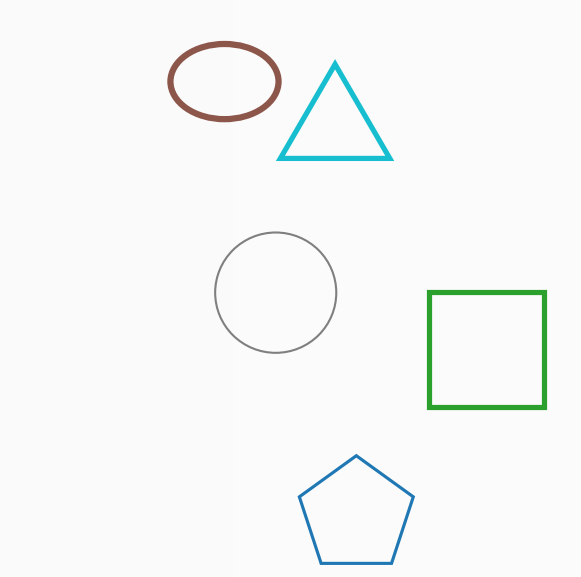[{"shape": "pentagon", "thickness": 1.5, "radius": 0.52, "center": [0.613, 0.107]}, {"shape": "square", "thickness": 2.5, "radius": 0.5, "center": [0.837, 0.395]}, {"shape": "oval", "thickness": 3, "radius": 0.46, "center": [0.386, 0.858]}, {"shape": "circle", "thickness": 1, "radius": 0.52, "center": [0.474, 0.492]}, {"shape": "triangle", "thickness": 2.5, "radius": 0.54, "center": [0.576, 0.779]}]